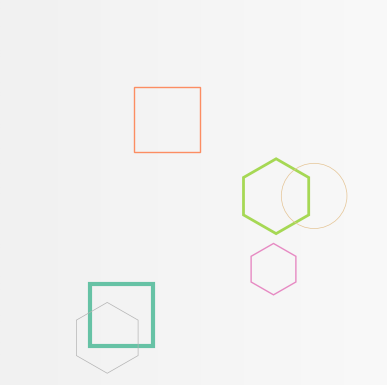[{"shape": "square", "thickness": 3, "radius": 0.41, "center": [0.315, 0.182]}, {"shape": "square", "thickness": 1, "radius": 0.42, "center": [0.431, 0.69]}, {"shape": "hexagon", "thickness": 1, "radius": 0.33, "center": [0.706, 0.301]}, {"shape": "hexagon", "thickness": 2, "radius": 0.49, "center": [0.713, 0.49]}, {"shape": "circle", "thickness": 0.5, "radius": 0.42, "center": [0.811, 0.491]}, {"shape": "hexagon", "thickness": 0.5, "radius": 0.46, "center": [0.277, 0.122]}]